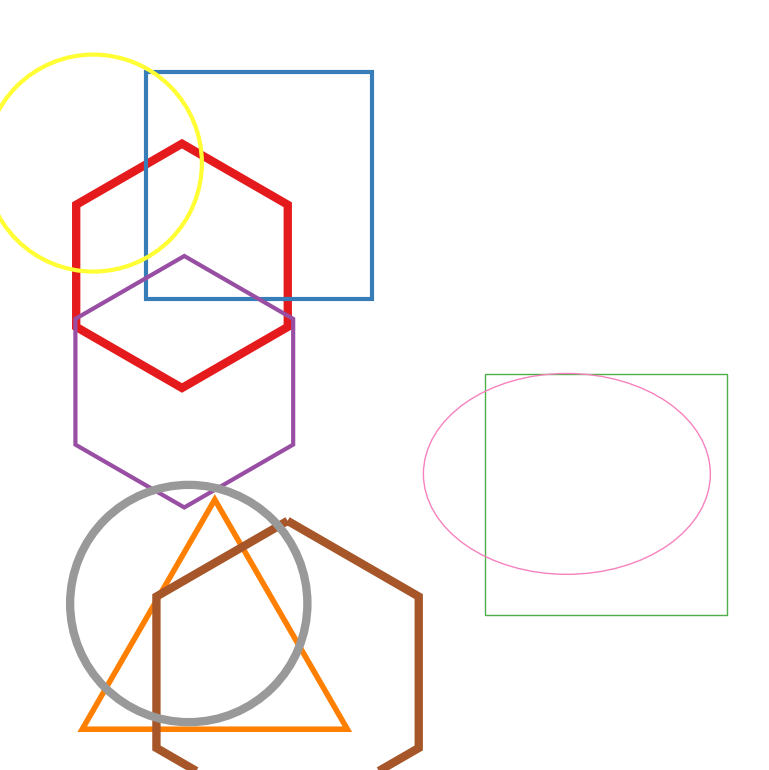[{"shape": "hexagon", "thickness": 3, "radius": 0.79, "center": [0.236, 0.655]}, {"shape": "square", "thickness": 1.5, "radius": 0.73, "center": [0.337, 0.759]}, {"shape": "square", "thickness": 0.5, "radius": 0.78, "center": [0.787, 0.358]}, {"shape": "hexagon", "thickness": 1.5, "radius": 0.82, "center": [0.239, 0.504]}, {"shape": "triangle", "thickness": 2, "radius": 0.99, "center": [0.279, 0.152]}, {"shape": "circle", "thickness": 1.5, "radius": 0.7, "center": [0.121, 0.788]}, {"shape": "hexagon", "thickness": 3, "radius": 0.98, "center": [0.373, 0.127]}, {"shape": "oval", "thickness": 0.5, "radius": 0.93, "center": [0.736, 0.385]}, {"shape": "circle", "thickness": 3, "radius": 0.77, "center": [0.245, 0.216]}]